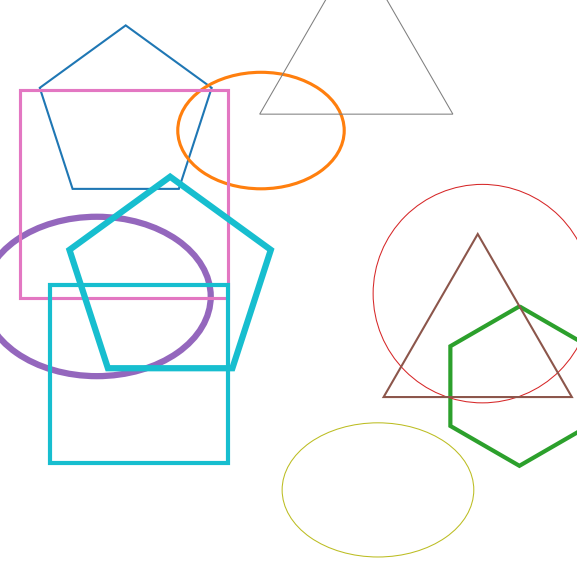[{"shape": "pentagon", "thickness": 1, "radius": 0.78, "center": [0.218, 0.799]}, {"shape": "oval", "thickness": 1.5, "radius": 0.72, "center": [0.452, 0.773]}, {"shape": "hexagon", "thickness": 2, "radius": 0.69, "center": [0.899, 0.331]}, {"shape": "circle", "thickness": 0.5, "radius": 0.95, "center": [0.835, 0.491]}, {"shape": "oval", "thickness": 3, "radius": 0.99, "center": [0.168, 0.486]}, {"shape": "triangle", "thickness": 1, "radius": 0.94, "center": [0.827, 0.406]}, {"shape": "square", "thickness": 1.5, "radius": 0.9, "center": [0.215, 0.663]}, {"shape": "triangle", "thickness": 0.5, "radius": 0.97, "center": [0.617, 0.898]}, {"shape": "oval", "thickness": 0.5, "radius": 0.83, "center": [0.654, 0.151]}, {"shape": "pentagon", "thickness": 3, "radius": 0.92, "center": [0.295, 0.51]}, {"shape": "square", "thickness": 2, "radius": 0.77, "center": [0.24, 0.351]}]